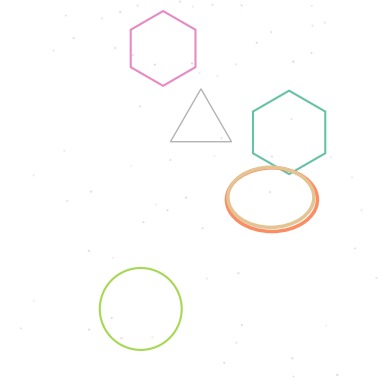[{"shape": "hexagon", "thickness": 1.5, "radius": 0.54, "center": [0.751, 0.656]}, {"shape": "oval", "thickness": 2.5, "radius": 0.59, "center": [0.706, 0.481]}, {"shape": "hexagon", "thickness": 1.5, "radius": 0.49, "center": [0.424, 0.874]}, {"shape": "circle", "thickness": 1.5, "radius": 0.53, "center": [0.366, 0.198]}, {"shape": "oval", "thickness": 2.5, "radius": 0.56, "center": [0.704, 0.488]}, {"shape": "triangle", "thickness": 1, "radius": 0.46, "center": [0.522, 0.678]}]